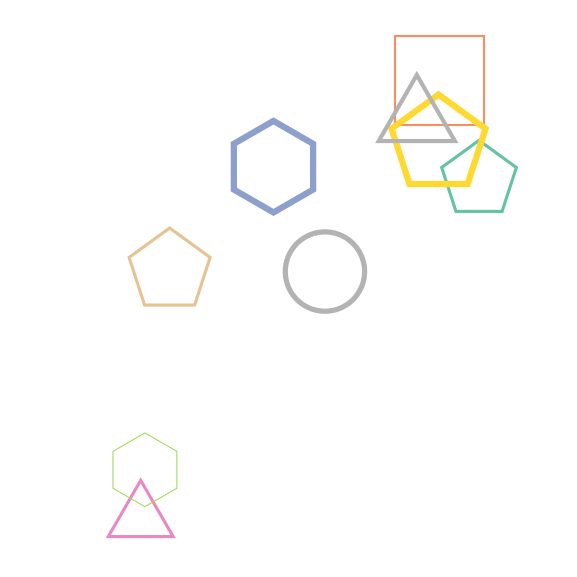[{"shape": "pentagon", "thickness": 1.5, "radius": 0.34, "center": [0.829, 0.688]}, {"shape": "square", "thickness": 1, "radius": 0.38, "center": [0.762, 0.86]}, {"shape": "hexagon", "thickness": 3, "radius": 0.4, "center": [0.474, 0.711]}, {"shape": "triangle", "thickness": 1.5, "radius": 0.32, "center": [0.244, 0.102]}, {"shape": "hexagon", "thickness": 0.5, "radius": 0.32, "center": [0.251, 0.186]}, {"shape": "pentagon", "thickness": 3, "radius": 0.43, "center": [0.759, 0.75]}, {"shape": "pentagon", "thickness": 1.5, "radius": 0.37, "center": [0.294, 0.531]}, {"shape": "triangle", "thickness": 2, "radius": 0.38, "center": [0.722, 0.793]}, {"shape": "circle", "thickness": 2.5, "radius": 0.34, "center": [0.563, 0.529]}]